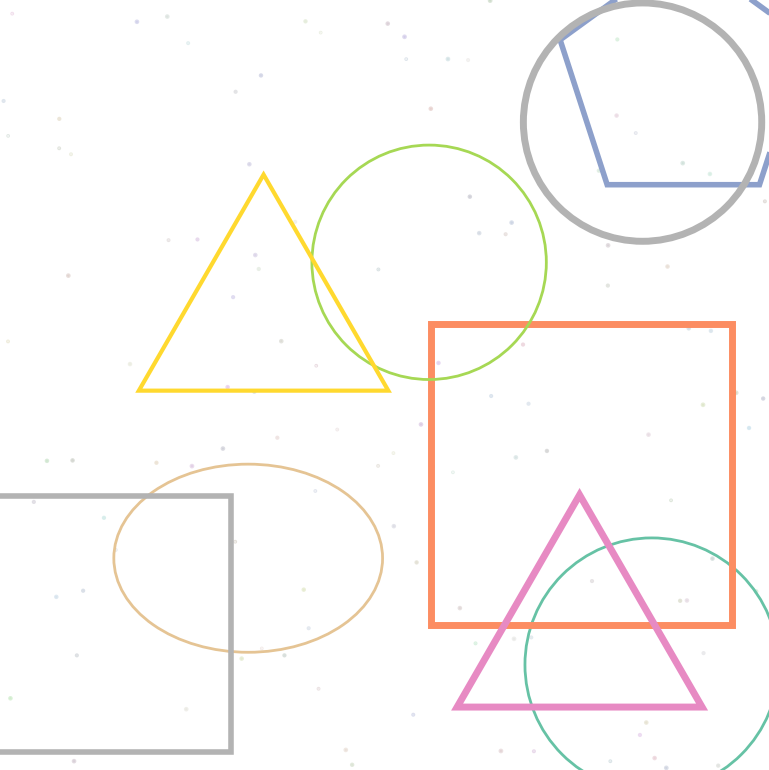[{"shape": "circle", "thickness": 1, "radius": 0.82, "center": [0.846, 0.137]}, {"shape": "square", "thickness": 2.5, "radius": 0.98, "center": [0.755, 0.384]}, {"shape": "pentagon", "thickness": 2, "radius": 0.84, "center": [0.887, 0.896]}, {"shape": "triangle", "thickness": 2.5, "radius": 0.92, "center": [0.753, 0.174]}, {"shape": "circle", "thickness": 1, "radius": 0.76, "center": [0.557, 0.659]}, {"shape": "triangle", "thickness": 1.5, "radius": 0.94, "center": [0.342, 0.586]}, {"shape": "oval", "thickness": 1, "radius": 0.87, "center": [0.322, 0.275]}, {"shape": "square", "thickness": 2, "radius": 0.83, "center": [0.134, 0.19]}, {"shape": "circle", "thickness": 2.5, "radius": 0.77, "center": [0.834, 0.841]}]